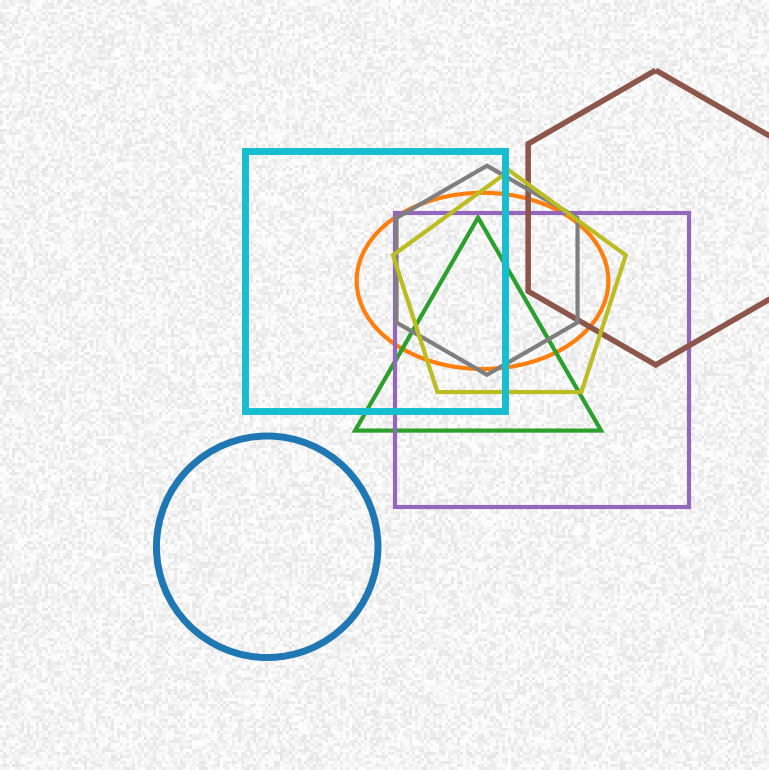[{"shape": "circle", "thickness": 2.5, "radius": 0.72, "center": [0.347, 0.29]}, {"shape": "oval", "thickness": 1.5, "radius": 0.82, "center": [0.627, 0.635]}, {"shape": "triangle", "thickness": 1.5, "radius": 0.92, "center": [0.621, 0.533]}, {"shape": "square", "thickness": 1.5, "radius": 0.95, "center": [0.704, 0.533]}, {"shape": "hexagon", "thickness": 2, "radius": 0.96, "center": [0.852, 0.717]}, {"shape": "hexagon", "thickness": 1.5, "radius": 0.68, "center": [0.633, 0.649]}, {"shape": "pentagon", "thickness": 1.5, "radius": 0.79, "center": [0.662, 0.619]}, {"shape": "square", "thickness": 2.5, "radius": 0.85, "center": [0.487, 0.635]}]